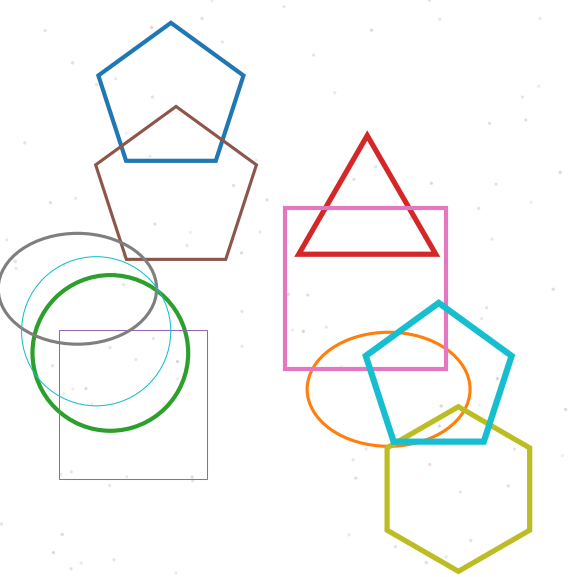[{"shape": "pentagon", "thickness": 2, "radius": 0.66, "center": [0.296, 0.828]}, {"shape": "oval", "thickness": 1.5, "radius": 0.71, "center": [0.673, 0.325]}, {"shape": "circle", "thickness": 2, "radius": 0.67, "center": [0.191, 0.388]}, {"shape": "triangle", "thickness": 2.5, "radius": 0.69, "center": [0.636, 0.627]}, {"shape": "square", "thickness": 0.5, "radius": 0.64, "center": [0.23, 0.299]}, {"shape": "pentagon", "thickness": 1.5, "radius": 0.73, "center": [0.305, 0.668]}, {"shape": "square", "thickness": 2, "radius": 0.7, "center": [0.634, 0.499]}, {"shape": "oval", "thickness": 1.5, "radius": 0.69, "center": [0.134, 0.499]}, {"shape": "hexagon", "thickness": 2.5, "radius": 0.71, "center": [0.794, 0.152]}, {"shape": "pentagon", "thickness": 3, "radius": 0.66, "center": [0.76, 0.342]}, {"shape": "circle", "thickness": 0.5, "radius": 0.65, "center": [0.166, 0.426]}]